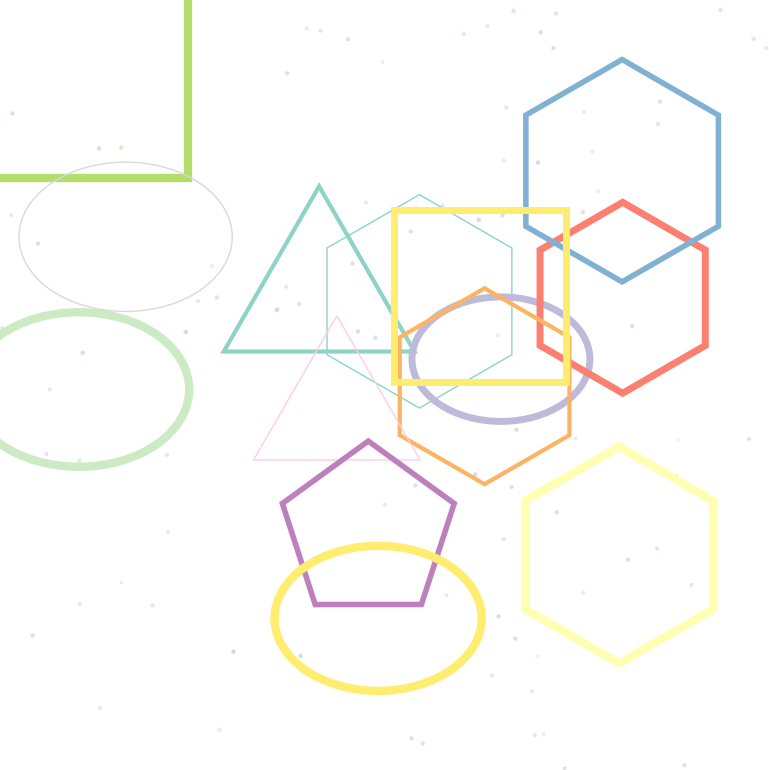[{"shape": "triangle", "thickness": 1.5, "radius": 0.72, "center": [0.414, 0.615]}, {"shape": "hexagon", "thickness": 0.5, "radius": 0.69, "center": [0.545, 0.609]}, {"shape": "hexagon", "thickness": 3, "radius": 0.7, "center": [0.804, 0.279]}, {"shape": "oval", "thickness": 2.5, "radius": 0.58, "center": [0.651, 0.534]}, {"shape": "hexagon", "thickness": 2.5, "radius": 0.62, "center": [0.809, 0.613]}, {"shape": "hexagon", "thickness": 2, "radius": 0.72, "center": [0.808, 0.778]}, {"shape": "hexagon", "thickness": 1.5, "radius": 0.64, "center": [0.629, 0.498]}, {"shape": "square", "thickness": 3, "radius": 0.64, "center": [0.115, 0.898]}, {"shape": "triangle", "thickness": 0.5, "radius": 0.62, "center": [0.437, 0.465]}, {"shape": "oval", "thickness": 0.5, "radius": 0.69, "center": [0.163, 0.692]}, {"shape": "pentagon", "thickness": 2, "radius": 0.59, "center": [0.478, 0.31]}, {"shape": "oval", "thickness": 3, "radius": 0.72, "center": [0.102, 0.494]}, {"shape": "oval", "thickness": 3, "radius": 0.67, "center": [0.491, 0.197]}, {"shape": "square", "thickness": 2.5, "radius": 0.56, "center": [0.624, 0.615]}]